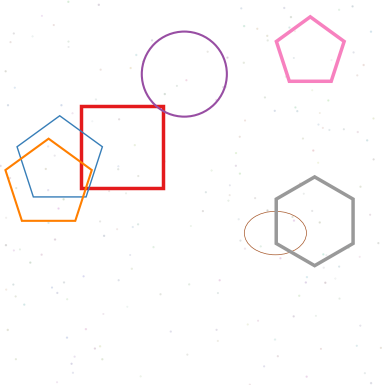[{"shape": "square", "thickness": 2.5, "radius": 0.53, "center": [0.317, 0.617]}, {"shape": "pentagon", "thickness": 1, "radius": 0.58, "center": [0.155, 0.583]}, {"shape": "circle", "thickness": 1.5, "radius": 0.55, "center": [0.479, 0.808]}, {"shape": "pentagon", "thickness": 1.5, "radius": 0.59, "center": [0.126, 0.522]}, {"shape": "oval", "thickness": 0.5, "radius": 0.4, "center": [0.715, 0.395]}, {"shape": "pentagon", "thickness": 2.5, "radius": 0.46, "center": [0.806, 0.864]}, {"shape": "hexagon", "thickness": 2.5, "radius": 0.58, "center": [0.817, 0.425]}]